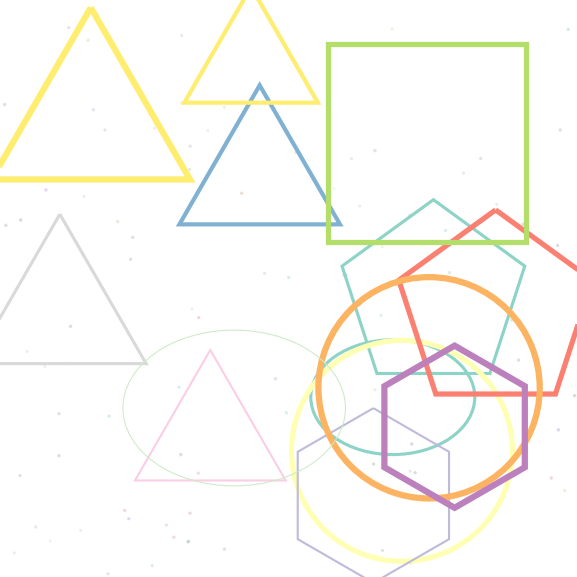[{"shape": "pentagon", "thickness": 1.5, "radius": 0.83, "center": [0.75, 0.487]}, {"shape": "oval", "thickness": 1.5, "radius": 0.71, "center": [0.68, 0.311]}, {"shape": "circle", "thickness": 2.5, "radius": 0.96, "center": [0.696, 0.218]}, {"shape": "hexagon", "thickness": 1, "radius": 0.76, "center": [0.647, 0.141]}, {"shape": "pentagon", "thickness": 2.5, "radius": 0.88, "center": [0.858, 0.459]}, {"shape": "triangle", "thickness": 2, "radius": 0.8, "center": [0.45, 0.691]}, {"shape": "circle", "thickness": 3, "radius": 0.96, "center": [0.743, 0.328]}, {"shape": "square", "thickness": 2.5, "radius": 0.86, "center": [0.739, 0.752]}, {"shape": "triangle", "thickness": 1, "radius": 0.75, "center": [0.364, 0.242]}, {"shape": "triangle", "thickness": 1.5, "radius": 0.86, "center": [0.104, 0.456]}, {"shape": "hexagon", "thickness": 3, "radius": 0.7, "center": [0.787, 0.26]}, {"shape": "oval", "thickness": 0.5, "radius": 0.96, "center": [0.405, 0.293]}, {"shape": "triangle", "thickness": 2, "radius": 0.67, "center": [0.435, 0.888]}, {"shape": "triangle", "thickness": 3, "radius": 0.99, "center": [0.157, 0.788]}]